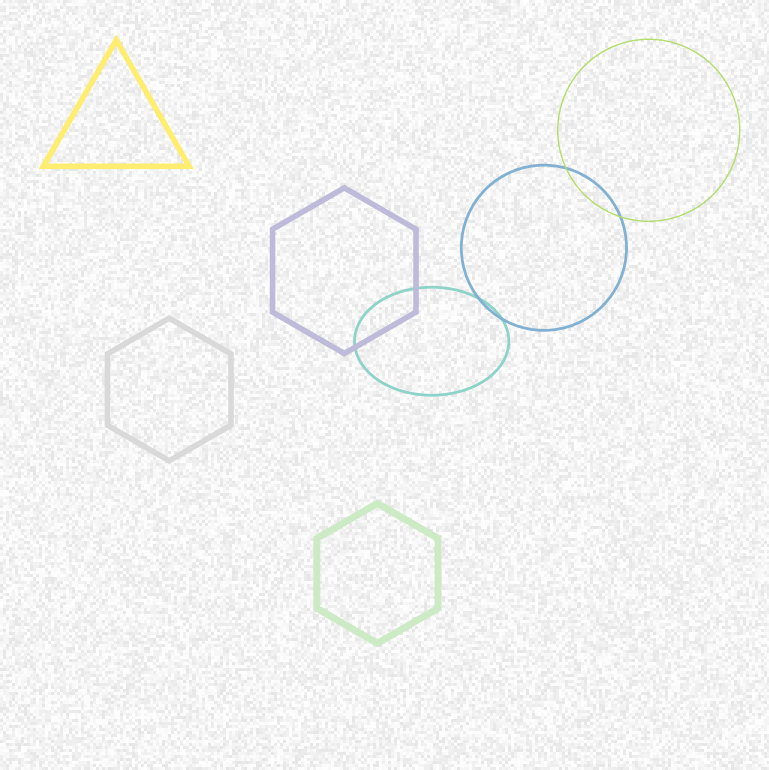[{"shape": "oval", "thickness": 1, "radius": 0.5, "center": [0.561, 0.557]}, {"shape": "hexagon", "thickness": 2, "radius": 0.54, "center": [0.447, 0.648]}, {"shape": "circle", "thickness": 1, "radius": 0.54, "center": [0.706, 0.678]}, {"shape": "circle", "thickness": 0.5, "radius": 0.59, "center": [0.843, 0.831]}, {"shape": "hexagon", "thickness": 2, "radius": 0.46, "center": [0.22, 0.494]}, {"shape": "hexagon", "thickness": 2.5, "radius": 0.45, "center": [0.49, 0.255]}, {"shape": "triangle", "thickness": 2, "radius": 0.55, "center": [0.151, 0.839]}]